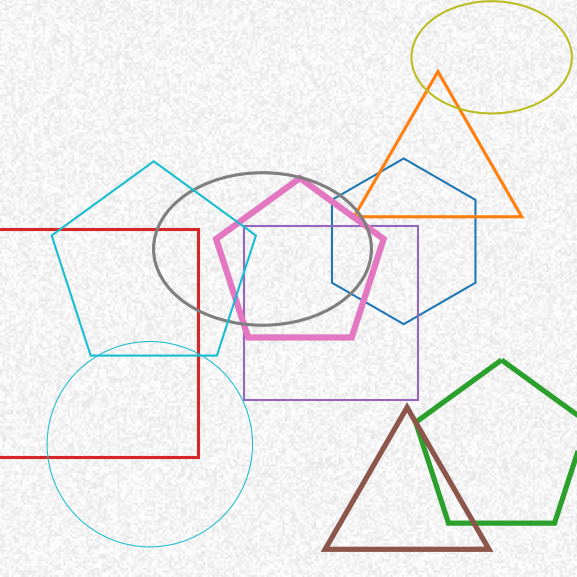[{"shape": "hexagon", "thickness": 1, "radius": 0.72, "center": [0.699, 0.581]}, {"shape": "triangle", "thickness": 1.5, "radius": 0.84, "center": [0.758, 0.708]}, {"shape": "pentagon", "thickness": 2.5, "radius": 0.78, "center": [0.868, 0.22]}, {"shape": "square", "thickness": 1.5, "radius": 0.99, "center": [0.146, 0.405]}, {"shape": "square", "thickness": 1, "radius": 0.75, "center": [0.573, 0.457]}, {"shape": "triangle", "thickness": 2.5, "radius": 0.82, "center": [0.705, 0.13]}, {"shape": "pentagon", "thickness": 3, "radius": 0.76, "center": [0.519, 0.538]}, {"shape": "oval", "thickness": 1.5, "radius": 0.94, "center": [0.455, 0.568]}, {"shape": "oval", "thickness": 1, "radius": 0.69, "center": [0.851, 0.9]}, {"shape": "pentagon", "thickness": 1, "radius": 0.93, "center": [0.266, 0.534]}, {"shape": "circle", "thickness": 0.5, "radius": 0.89, "center": [0.259, 0.23]}]